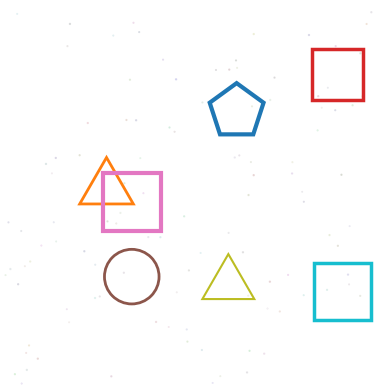[{"shape": "pentagon", "thickness": 3, "radius": 0.37, "center": [0.615, 0.711]}, {"shape": "triangle", "thickness": 2, "radius": 0.4, "center": [0.277, 0.51]}, {"shape": "square", "thickness": 2.5, "radius": 0.33, "center": [0.877, 0.807]}, {"shape": "circle", "thickness": 2, "radius": 0.35, "center": [0.342, 0.281]}, {"shape": "square", "thickness": 3, "radius": 0.38, "center": [0.343, 0.475]}, {"shape": "triangle", "thickness": 1.5, "radius": 0.39, "center": [0.593, 0.262]}, {"shape": "square", "thickness": 2.5, "radius": 0.37, "center": [0.889, 0.242]}]